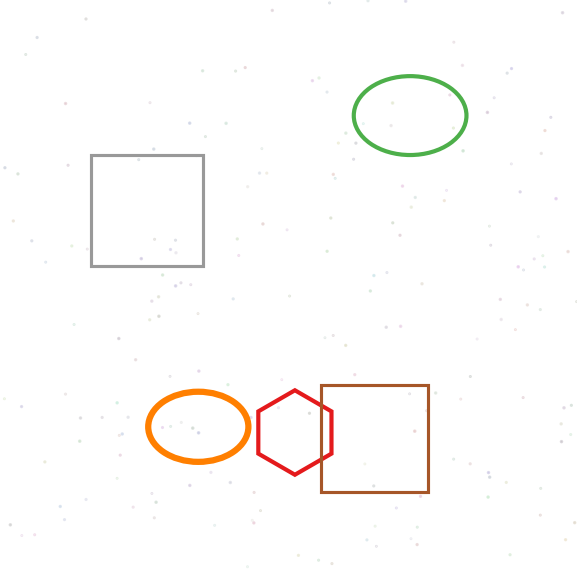[{"shape": "hexagon", "thickness": 2, "radius": 0.37, "center": [0.511, 0.25]}, {"shape": "oval", "thickness": 2, "radius": 0.49, "center": [0.71, 0.799]}, {"shape": "oval", "thickness": 3, "radius": 0.43, "center": [0.343, 0.26]}, {"shape": "square", "thickness": 1.5, "radius": 0.46, "center": [0.649, 0.239]}, {"shape": "square", "thickness": 1.5, "radius": 0.48, "center": [0.255, 0.635]}]